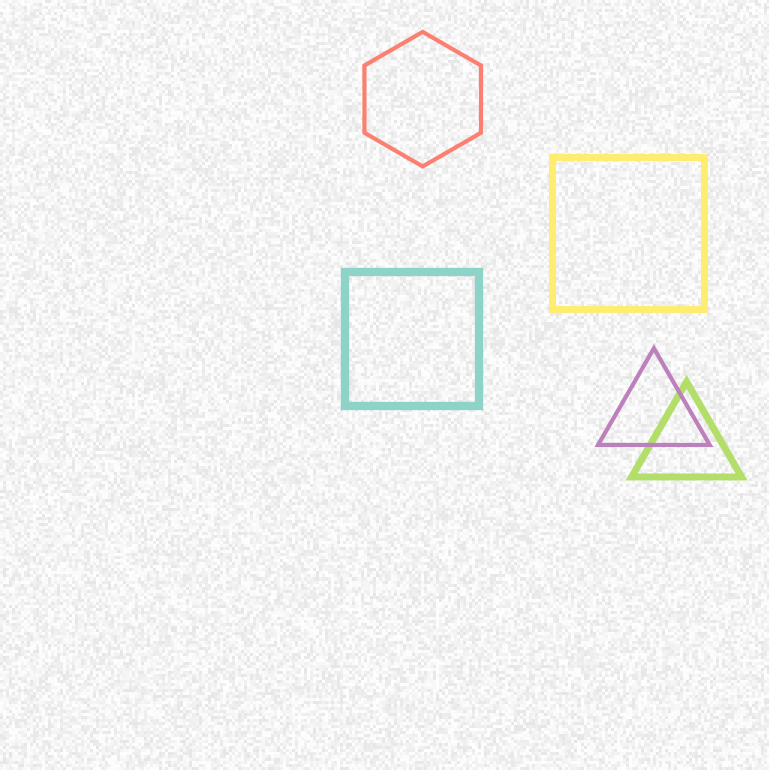[{"shape": "square", "thickness": 3, "radius": 0.44, "center": [0.535, 0.559]}, {"shape": "hexagon", "thickness": 1.5, "radius": 0.44, "center": [0.549, 0.871]}, {"shape": "triangle", "thickness": 2.5, "radius": 0.41, "center": [0.892, 0.422]}, {"shape": "triangle", "thickness": 1.5, "radius": 0.42, "center": [0.849, 0.464]}, {"shape": "square", "thickness": 2.5, "radius": 0.49, "center": [0.815, 0.697]}]